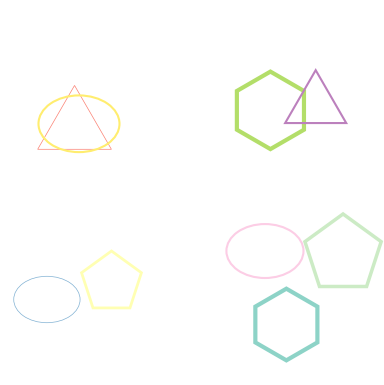[{"shape": "hexagon", "thickness": 3, "radius": 0.47, "center": [0.744, 0.157]}, {"shape": "pentagon", "thickness": 2, "radius": 0.41, "center": [0.29, 0.266]}, {"shape": "triangle", "thickness": 0.5, "radius": 0.55, "center": [0.194, 0.668]}, {"shape": "oval", "thickness": 0.5, "radius": 0.43, "center": [0.122, 0.222]}, {"shape": "hexagon", "thickness": 3, "radius": 0.5, "center": [0.702, 0.713]}, {"shape": "oval", "thickness": 1.5, "radius": 0.5, "center": [0.688, 0.348]}, {"shape": "triangle", "thickness": 1.5, "radius": 0.46, "center": [0.82, 0.726]}, {"shape": "pentagon", "thickness": 2.5, "radius": 0.52, "center": [0.891, 0.34]}, {"shape": "oval", "thickness": 1.5, "radius": 0.53, "center": [0.205, 0.679]}]